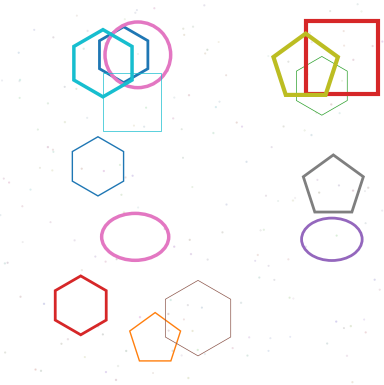[{"shape": "hexagon", "thickness": 1, "radius": 0.38, "center": [0.254, 0.568]}, {"shape": "hexagon", "thickness": 2, "radius": 0.36, "center": [0.321, 0.858]}, {"shape": "pentagon", "thickness": 1, "radius": 0.35, "center": [0.403, 0.119]}, {"shape": "hexagon", "thickness": 0.5, "radius": 0.38, "center": [0.836, 0.777]}, {"shape": "square", "thickness": 3, "radius": 0.47, "center": [0.889, 0.851]}, {"shape": "hexagon", "thickness": 2, "radius": 0.38, "center": [0.21, 0.207]}, {"shape": "oval", "thickness": 2, "radius": 0.39, "center": [0.862, 0.378]}, {"shape": "hexagon", "thickness": 0.5, "radius": 0.49, "center": [0.514, 0.174]}, {"shape": "oval", "thickness": 2.5, "radius": 0.44, "center": [0.351, 0.385]}, {"shape": "circle", "thickness": 2.5, "radius": 0.43, "center": [0.358, 0.858]}, {"shape": "pentagon", "thickness": 2, "radius": 0.41, "center": [0.866, 0.516]}, {"shape": "pentagon", "thickness": 3, "radius": 0.44, "center": [0.794, 0.825]}, {"shape": "square", "thickness": 0.5, "radius": 0.38, "center": [0.342, 0.735]}, {"shape": "hexagon", "thickness": 2.5, "radius": 0.44, "center": [0.267, 0.836]}]